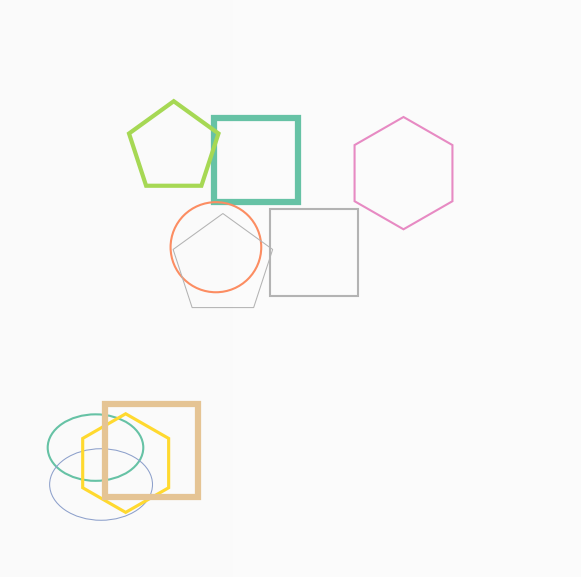[{"shape": "oval", "thickness": 1, "radius": 0.41, "center": [0.164, 0.224]}, {"shape": "square", "thickness": 3, "radius": 0.36, "center": [0.44, 0.721]}, {"shape": "circle", "thickness": 1, "radius": 0.39, "center": [0.371, 0.571]}, {"shape": "oval", "thickness": 0.5, "radius": 0.44, "center": [0.174, 0.16]}, {"shape": "hexagon", "thickness": 1, "radius": 0.49, "center": [0.694, 0.699]}, {"shape": "pentagon", "thickness": 2, "radius": 0.4, "center": [0.299, 0.743]}, {"shape": "hexagon", "thickness": 1.5, "radius": 0.43, "center": [0.216, 0.197]}, {"shape": "square", "thickness": 3, "radius": 0.4, "center": [0.261, 0.218]}, {"shape": "square", "thickness": 1, "radius": 0.38, "center": [0.54, 0.561]}, {"shape": "pentagon", "thickness": 0.5, "radius": 0.45, "center": [0.383, 0.539]}]